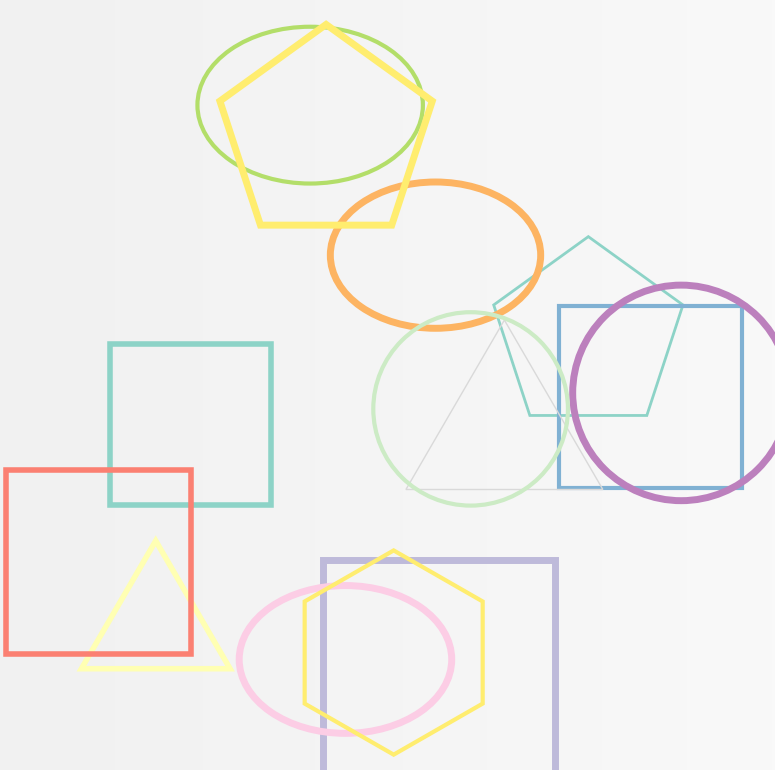[{"shape": "square", "thickness": 2, "radius": 0.52, "center": [0.246, 0.449]}, {"shape": "pentagon", "thickness": 1, "radius": 0.64, "center": [0.759, 0.564]}, {"shape": "triangle", "thickness": 2, "radius": 0.55, "center": [0.201, 0.187]}, {"shape": "square", "thickness": 2.5, "radius": 0.75, "center": [0.567, 0.122]}, {"shape": "square", "thickness": 2, "radius": 0.6, "center": [0.127, 0.27]}, {"shape": "square", "thickness": 1.5, "radius": 0.59, "center": [0.84, 0.485]}, {"shape": "oval", "thickness": 2.5, "radius": 0.68, "center": [0.562, 0.669]}, {"shape": "oval", "thickness": 1.5, "radius": 0.73, "center": [0.4, 0.863]}, {"shape": "oval", "thickness": 2.5, "radius": 0.69, "center": [0.446, 0.144]}, {"shape": "triangle", "thickness": 0.5, "radius": 0.73, "center": [0.651, 0.438]}, {"shape": "circle", "thickness": 2.5, "radius": 0.7, "center": [0.879, 0.49]}, {"shape": "circle", "thickness": 1.5, "radius": 0.63, "center": [0.607, 0.469]}, {"shape": "pentagon", "thickness": 2.5, "radius": 0.72, "center": [0.421, 0.824]}, {"shape": "hexagon", "thickness": 1.5, "radius": 0.66, "center": [0.508, 0.153]}]